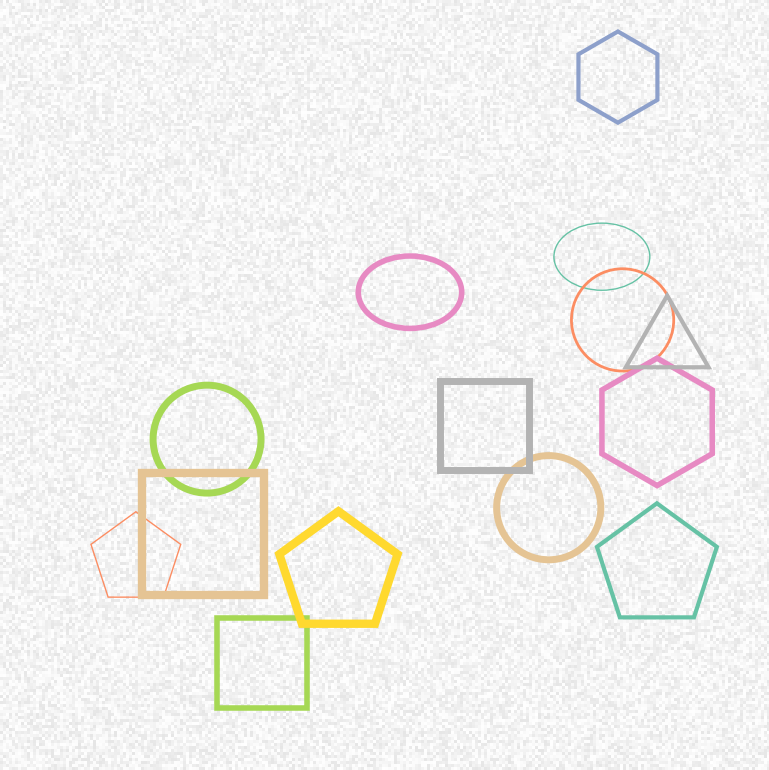[{"shape": "pentagon", "thickness": 1.5, "radius": 0.41, "center": [0.853, 0.264]}, {"shape": "oval", "thickness": 0.5, "radius": 0.31, "center": [0.782, 0.667]}, {"shape": "circle", "thickness": 1, "radius": 0.33, "center": [0.809, 0.585]}, {"shape": "pentagon", "thickness": 0.5, "radius": 0.31, "center": [0.176, 0.274]}, {"shape": "hexagon", "thickness": 1.5, "radius": 0.3, "center": [0.803, 0.9]}, {"shape": "hexagon", "thickness": 2, "radius": 0.41, "center": [0.853, 0.452]}, {"shape": "oval", "thickness": 2, "radius": 0.34, "center": [0.532, 0.621]}, {"shape": "circle", "thickness": 2.5, "radius": 0.35, "center": [0.269, 0.43]}, {"shape": "square", "thickness": 2, "radius": 0.29, "center": [0.341, 0.139]}, {"shape": "pentagon", "thickness": 3, "radius": 0.4, "center": [0.44, 0.255]}, {"shape": "circle", "thickness": 2.5, "radius": 0.34, "center": [0.713, 0.341]}, {"shape": "square", "thickness": 3, "radius": 0.4, "center": [0.264, 0.306]}, {"shape": "triangle", "thickness": 1.5, "radius": 0.31, "center": [0.866, 0.554]}, {"shape": "square", "thickness": 2.5, "radius": 0.29, "center": [0.63, 0.447]}]